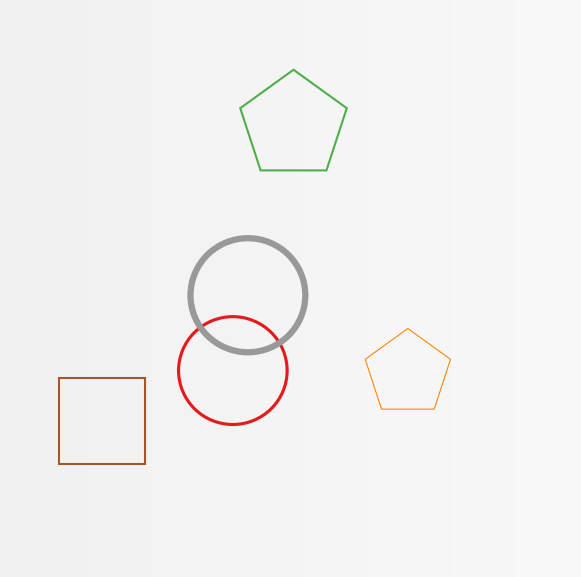[{"shape": "circle", "thickness": 1.5, "radius": 0.47, "center": [0.401, 0.357]}, {"shape": "pentagon", "thickness": 1, "radius": 0.48, "center": [0.505, 0.782]}, {"shape": "pentagon", "thickness": 0.5, "radius": 0.39, "center": [0.702, 0.353]}, {"shape": "square", "thickness": 1, "radius": 0.37, "center": [0.175, 0.27]}, {"shape": "circle", "thickness": 3, "radius": 0.49, "center": [0.426, 0.488]}]